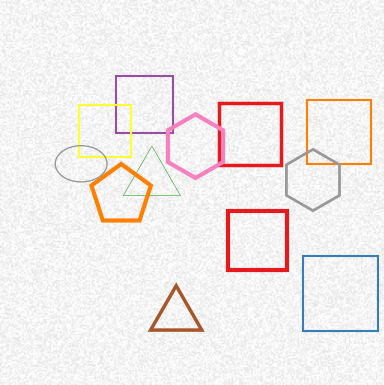[{"shape": "square", "thickness": 2.5, "radius": 0.4, "center": [0.65, 0.653]}, {"shape": "square", "thickness": 3, "radius": 0.38, "center": [0.67, 0.375]}, {"shape": "square", "thickness": 1.5, "radius": 0.48, "center": [0.884, 0.237]}, {"shape": "triangle", "thickness": 0.5, "radius": 0.43, "center": [0.395, 0.535]}, {"shape": "square", "thickness": 1.5, "radius": 0.37, "center": [0.375, 0.729]}, {"shape": "square", "thickness": 1.5, "radius": 0.42, "center": [0.88, 0.657]}, {"shape": "pentagon", "thickness": 3, "radius": 0.41, "center": [0.315, 0.493]}, {"shape": "square", "thickness": 1.5, "radius": 0.34, "center": [0.273, 0.659]}, {"shape": "triangle", "thickness": 2.5, "radius": 0.38, "center": [0.458, 0.181]}, {"shape": "hexagon", "thickness": 3, "radius": 0.41, "center": [0.508, 0.62]}, {"shape": "oval", "thickness": 1, "radius": 0.34, "center": [0.211, 0.575]}, {"shape": "hexagon", "thickness": 2, "radius": 0.4, "center": [0.813, 0.532]}]